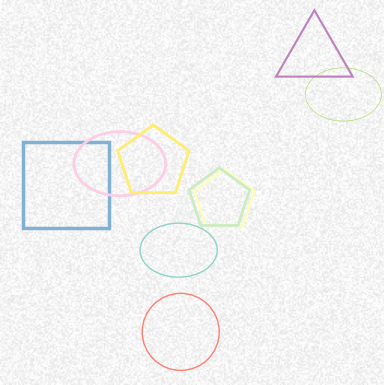[{"shape": "oval", "thickness": 1, "radius": 0.5, "center": [0.464, 0.35]}, {"shape": "pentagon", "thickness": 1.5, "radius": 0.41, "center": [0.583, 0.479]}, {"shape": "circle", "thickness": 1, "radius": 0.5, "center": [0.469, 0.138]}, {"shape": "square", "thickness": 2.5, "radius": 0.56, "center": [0.172, 0.519]}, {"shape": "oval", "thickness": 0.5, "radius": 0.49, "center": [0.892, 0.755]}, {"shape": "oval", "thickness": 2, "radius": 0.6, "center": [0.311, 0.575]}, {"shape": "triangle", "thickness": 1.5, "radius": 0.58, "center": [0.817, 0.858]}, {"shape": "pentagon", "thickness": 2, "radius": 0.41, "center": [0.57, 0.481]}, {"shape": "pentagon", "thickness": 2, "radius": 0.49, "center": [0.398, 0.578]}]